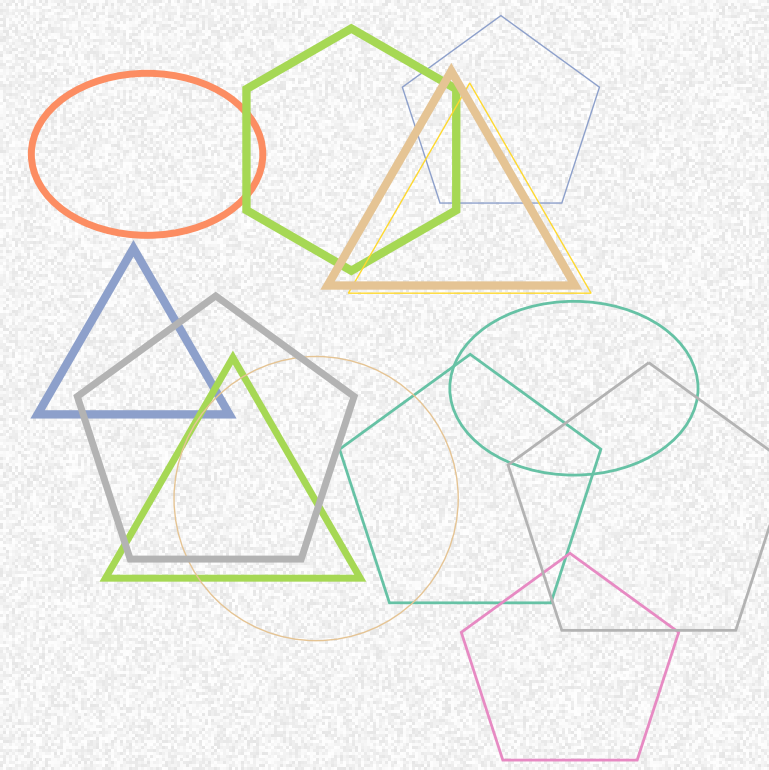[{"shape": "oval", "thickness": 1, "radius": 0.81, "center": [0.745, 0.496]}, {"shape": "pentagon", "thickness": 1, "radius": 0.89, "center": [0.611, 0.361]}, {"shape": "oval", "thickness": 2.5, "radius": 0.75, "center": [0.191, 0.8]}, {"shape": "triangle", "thickness": 3, "radius": 0.72, "center": [0.173, 0.534]}, {"shape": "pentagon", "thickness": 0.5, "radius": 0.67, "center": [0.651, 0.845]}, {"shape": "pentagon", "thickness": 1, "radius": 0.74, "center": [0.74, 0.133]}, {"shape": "triangle", "thickness": 2.5, "radius": 0.96, "center": [0.302, 0.345]}, {"shape": "hexagon", "thickness": 3, "radius": 0.79, "center": [0.456, 0.806]}, {"shape": "triangle", "thickness": 0.5, "radius": 0.91, "center": [0.61, 0.71]}, {"shape": "circle", "thickness": 0.5, "radius": 0.92, "center": [0.411, 0.352]}, {"shape": "triangle", "thickness": 3, "radius": 0.93, "center": [0.586, 0.722]}, {"shape": "pentagon", "thickness": 2.5, "radius": 0.94, "center": [0.28, 0.427]}, {"shape": "pentagon", "thickness": 1, "radius": 0.96, "center": [0.843, 0.337]}]